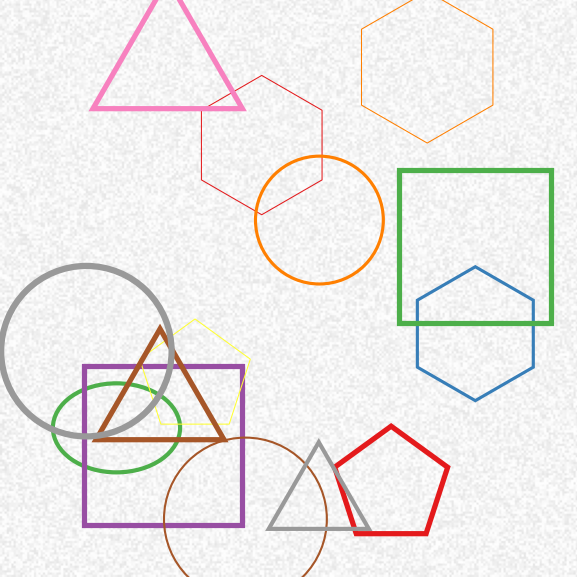[{"shape": "pentagon", "thickness": 2.5, "radius": 0.51, "center": [0.677, 0.158]}, {"shape": "hexagon", "thickness": 0.5, "radius": 0.6, "center": [0.453, 0.748]}, {"shape": "hexagon", "thickness": 1.5, "radius": 0.58, "center": [0.823, 0.421]}, {"shape": "oval", "thickness": 2, "radius": 0.55, "center": [0.202, 0.258]}, {"shape": "square", "thickness": 2.5, "radius": 0.66, "center": [0.822, 0.572]}, {"shape": "square", "thickness": 2.5, "radius": 0.68, "center": [0.282, 0.228]}, {"shape": "hexagon", "thickness": 0.5, "radius": 0.66, "center": [0.74, 0.883]}, {"shape": "circle", "thickness": 1.5, "radius": 0.55, "center": [0.553, 0.618]}, {"shape": "pentagon", "thickness": 0.5, "radius": 0.5, "center": [0.338, 0.346]}, {"shape": "triangle", "thickness": 2.5, "radius": 0.64, "center": [0.277, 0.302]}, {"shape": "circle", "thickness": 1, "radius": 0.71, "center": [0.425, 0.1]}, {"shape": "triangle", "thickness": 2.5, "radius": 0.75, "center": [0.29, 0.886]}, {"shape": "circle", "thickness": 3, "radius": 0.74, "center": [0.15, 0.391]}, {"shape": "triangle", "thickness": 2, "radius": 0.5, "center": [0.552, 0.133]}]